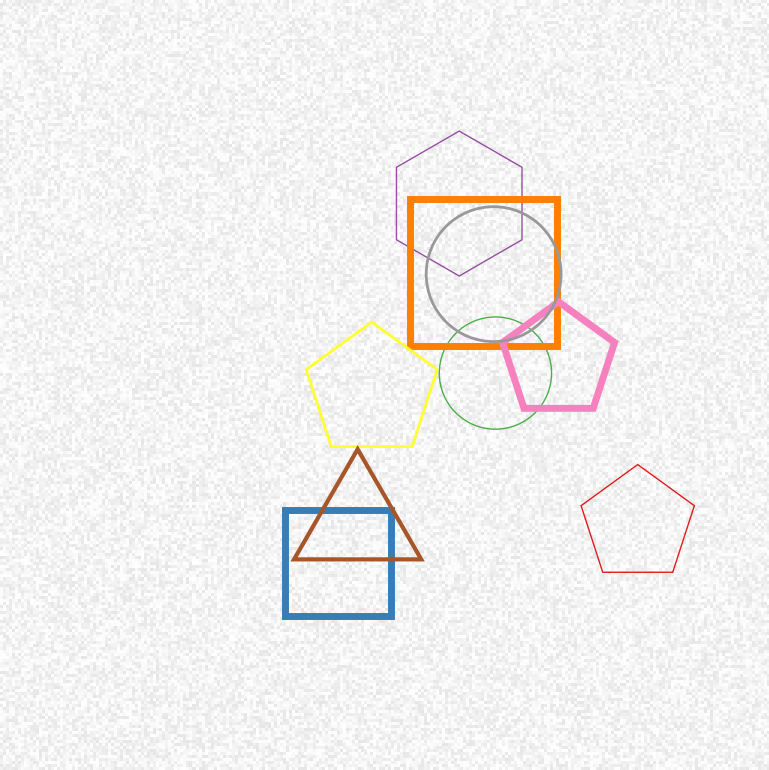[{"shape": "pentagon", "thickness": 0.5, "radius": 0.39, "center": [0.828, 0.319]}, {"shape": "square", "thickness": 2.5, "radius": 0.34, "center": [0.439, 0.269]}, {"shape": "circle", "thickness": 0.5, "radius": 0.36, "center": [0.643, 0.515]}, {"shape": "hexagon", "thickness": 0.5, "radius": 0.47, "center": [0.596, 0.736]}, {"shape": "square", "thickness": 2.5, "radius": 0.48, "center": [0.628, 0.646]}, {"shape": "pentagon", "thickness": 1, "radius": 0.45, "center": [0.483, 0.492]}, {"shape": "triangle", "thickness": 1.5, "radius": 0.48, "center": [0.464, 0.321]}, {"shape": "pentagon", "thickness": 2.5, "radius": 0.38, "center": [0.725, 0.532]}, {"shape": "circle", "thickness": 1, "radius": 0.44, "center": [0.641, 0.644]}]